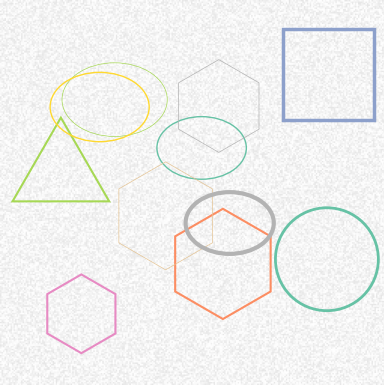[{"shape": "circle", "thickness": 2, "radius": 0.67, "center": [0.849, 0.327]}, {"shape": "oval", "thickness": 1, "radius": 0.58, "center": [0.524, 0.616]}, {"shape": "hexagon", "thickness": 1.5, "radius": 0.72, "center": [0.579, 0.314]}, {"shape": "square", "thickness": 2.5, "radius": 0.59, "center": [0.853, 0.807]}, {"shape": "hexagon", "thickness": 1.5, "radius": 0.51, "center": [0.211, 0.185]}, {"shape": "oval", "thickness": 0.5, "radius": 0.68, "center": [0.298, 0.741]}, {"shape": "triangle", "thickness": 1.5, "radius": 0.72, "center": [0.158, 0.549]}, {"shape": "oval", "thickness": 1, "radius": 0.64, "center": [0.259, 0.722]}, {"shape": "hexagon", "thickness": 0.5, "radius": 0.7, "center": [0.43, 0.439]}, {"shape": "oval", "thickness": 3, "radius": 0.57, "center": [0.597, 0.421]}, {"shape": "hexagon", "thickness": 0.5, "radius": 0.6, "center": [0.568, 0.725]}]